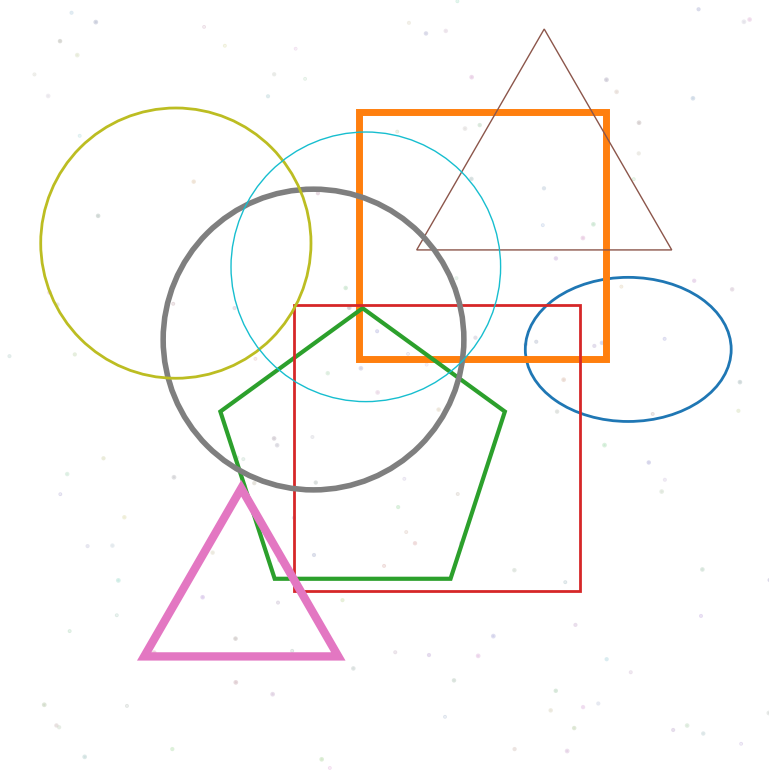[{"shape": "oval", "thickness": 1, "radius": 0.67, "center": [0.816, 0.546]}, {"shape": "square", "thickness": 2.5, "radius": 0.8, "center": [0.627, 0.694]}, {"shape": "pentagon", "thickness": 1.5, "radius": 0.97, "center": [0.471, 0.405]}, {"shape": "square", "thickness": 1, "radius": 0.93, "center": [0.568, 0.419]}, {"shape": "triangle", "thickness": 0.5, "radius": 0.96, "center": [0.707, 0.771]}, {"shape": "triangle", "thickness": 3, "radius": 0.73, "center": [0.313, 0.22]}, {"shape": "circle", "thickness": 2, "radius": 0.98, "center": [0.407, 0.559]}, {"shape": "circle", "thickness": 1, "radius": 0.88, "center": [0.228, 0.684]}, {"shape": "circle", "thickness": 0.5, "radius": 0.88, "center": [0.475, 0.653]}]